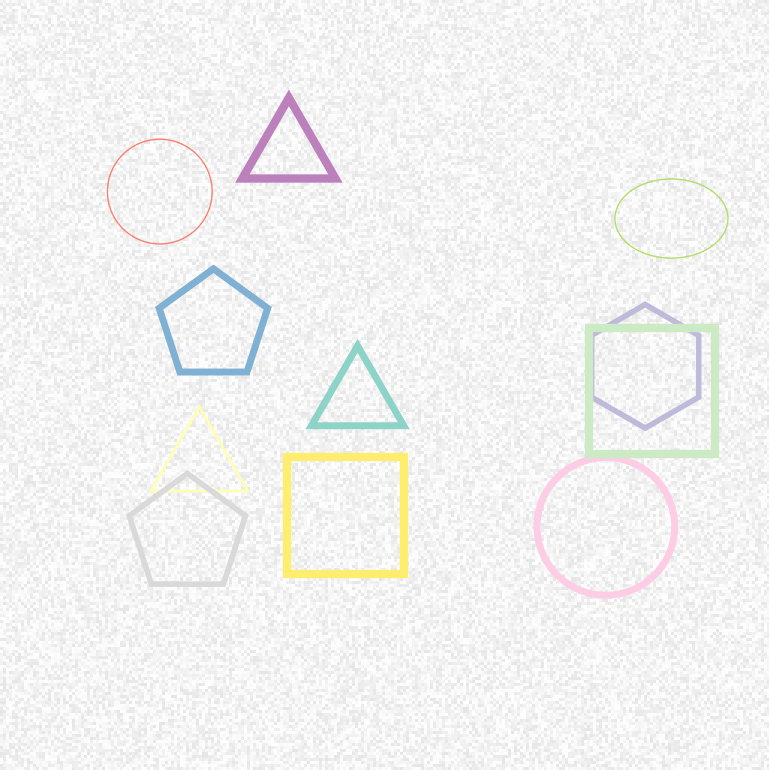[{"shape": "triangle", "thickness": 2.5, "radius": 0.35, "center": [0.464, 0.482]}, {"shape": "triangle", "thickness": 1, "radius": 0.36, "center": [0.259, 0.399]}, {"shape": "hexagon", "thickness": 2, "radius": 0.4, "center": [0.838, 0.524]}, {"shape": "circle", "thickness": 0.5, "radius": 0.34, "center": [0.208, 0.751]}, {"shape": "pentagon", "thickness": 2.5, "radius": 0.37, "center": [0.277, 0.577]}, {"shape": "oval", "thickness": 0.5, "radius": 0.37, "center": [0.872, 0.716]}, {"shape": "circle", "thickness": 2.5, "radius": 0.45, "center": [0.787, 0.316]}, {"shape": "pentagon", "thickness": 2, "radius": 0.4, "center": [0.243, 0.306]}, {"shape": "triangle", "thickness": 3, "radius": 0.35, "center": [0.375, 0.803]}, {"shape": "square", "thickness": 3, "radius": 0.41, "center": [0.847, 0.492]}, {"shape": "square", "thickness": 3, "radius": 0.38, "center": [0.449, 0.33]}]